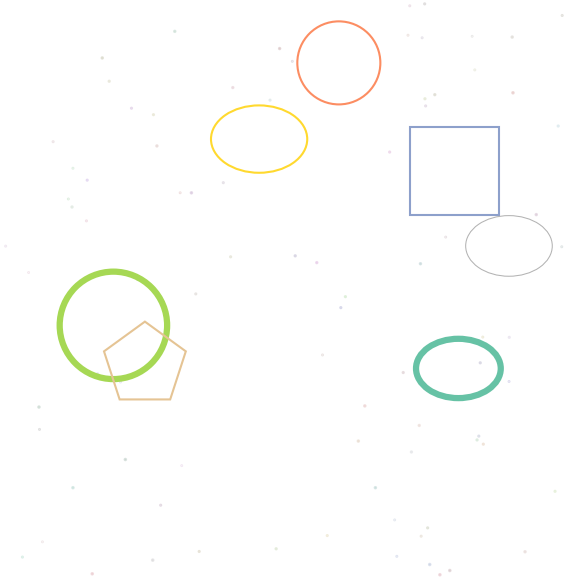[{"shape": "oval", "thickness": 3, "radius": 0.37, "center": [0.794, 0.361]}, {"shape": "circle", "thickness": 1, "radius": 0.36, "center": [0.587, 0.89]}, {"shape": "square", "thickness": 1, "radius": 0.38, "center": [0.787, 0.703]}, {"shape": "circle", "thickness": 3, "radius": 0.47, "center": [0.196, 0.436]}, {"shape": "oval", "thickness": 1, "radius": 0.42, "center": [0.449, 0.758]}, {"shape": "pentagon", "thickness": 1, "radius": 0.37, "center": [0.251, 0.368]}, {"shape": "oval", "thickness": 0.5, "radius": 0.37, "center": [0.881, 0.573]}]